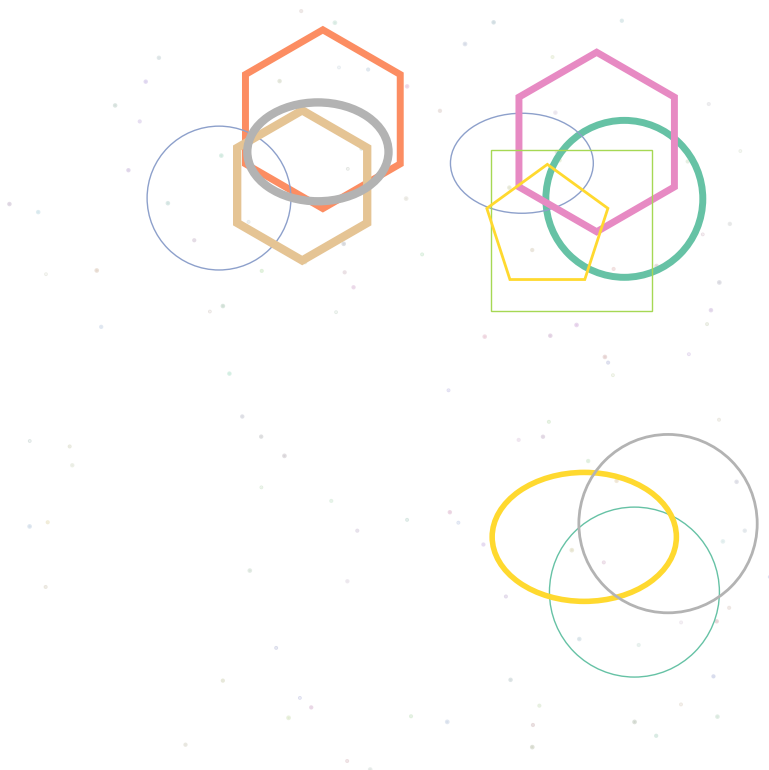[{"shape": "circle", "thickness": 0.5, "radius": 0.55, "center": [0.824, 0.231]}, {"shape": "circle", "thickness": 2.5, "radius": 0.51, "center": [0.811, 0.742]}, {"shape": "hexagon", "thickness": 2.5, "radius": 0.58, "center": [0.419, 0.845]}, {"shape": "circle", "thickness": 0.5, "radius": 0.47, "center": [0.284, 0.743]}, {"shape": "oval", "thickness": 0.5, "radius": 0.46, "center": [0.678, 0.788]}, {"shape": "hexagon", "thickness": 2.5, "radius": 0.58, "center": [0.775, 0.816]}, {"shape": "square", "thickness": 0.5, "radius": 0.52, "center": [0.743, 0.701]}, {"shape": "pentagon", "thickness": 1, "radius": 0.41, "center": [0.711, 0.704]}, {"shape": "oval", "thickness": 2, "radius": 0.6, "center": [0.759, 0.303]}, {"shape": "hexagon", "thickness": 3, "radius": 0.49, "center": [0.392, 0.759]}, {"shape": "circle", "thickness": 1, "radius": 0.58, "center": [0.868, 0.32]}, {"shape": "oval", "thickness": 3, "radius": 0.46, "center": [0.413, 0.803]}]